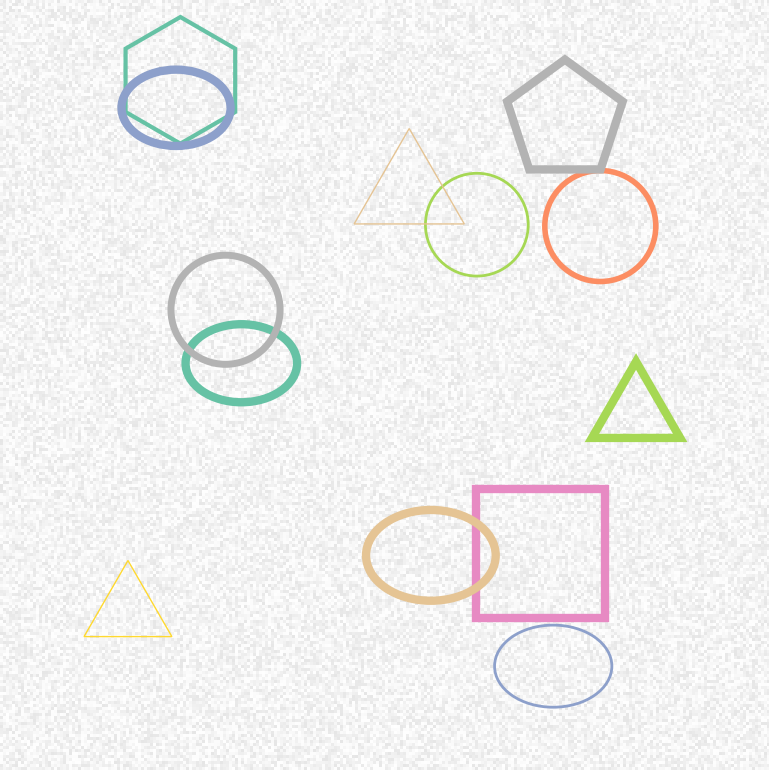[{"shape": "hexagon", "thickness": 1.5, "radius": 0.41, "center": [0.234, 0.896]}, {"shape": "oval", "thickness": 3, "radius": 0.36, "center": [0.313, 0.528]}, {"shape": "circle", "thickness": 2, "radius": 0.36, "center": [0.78, 0.706]}, {"shape": "oval", "thickness": 3, "radius": 0.35, "center": [0.229, 0.86]}, {"shape": "oval", "thickness": 1, "radius": 0.38, "center": [0.718, 0.135]}, {"shape": "square", "thickness": 3, "radius": 0.42, "center": [0.702, 0.281]}, {"shape": "circle", "thickness": 1, "radius": 0.33, "center": [0.619, 0.708]}, {"shape": "triangle", "thickness": 3, "radius": 0.33, "center": [0.826, 0.464]}, {"shape": "triangle", "thickness": 0.5, "radius": 0.33, "center": [0.166, 0.206]}, {"shape": "oval", "thickness": 3, "radius": 0.42, "center": [0.56, 0.279]}, {"shape": "triangle", "thickness": 0.5, "radius": 0.41, "center": [0.531, 0.75]}, {"shape": "circle", "thickness": 2.5, "radius": 0.35, "center": [0.293, 0.598]}, {"shape": "pentagon", "thickness": 3, "radius": 0.39, "center": [0.734, 0.844]}]